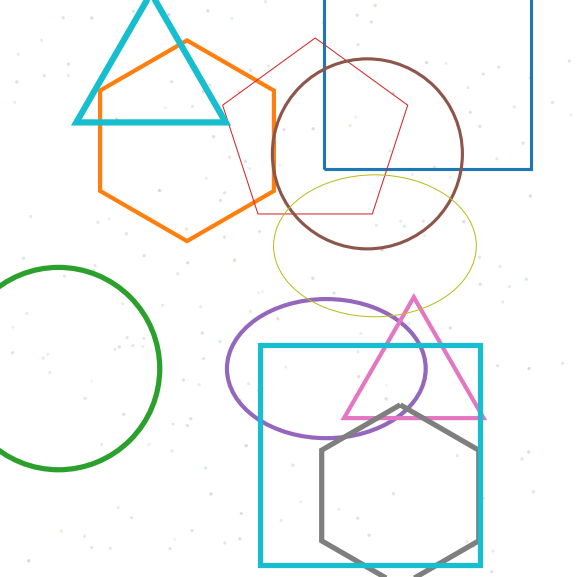[{"shape": "square", "thickness": 1.5, "radius": 0.9, "center": [0.74, 0.885]}, {"shape": "hexagon", "thickness": 2, "radius": 0.87, "center": [0.324, 0.755]}, {"shape": "circle", "thickness": 2.5, "radius": 0.88, "center": [0.101, 0.361]}, {"shape": "pentagon", "thickness": 0.5, "radius": 0.84, "center": [0.546, 0.765]}, {"shape": "oval", "thickness": 2, "radius": 0.86, "center": [0.565, 0.361]}, {"shape": "circle", "thickness": 1.5, "radius": 0.82, "center": [0.636, 0.733]}, {"shape": "triangle", "thickness": 2, "radius": 0.7, "center": [0.717, 0.345]}, {"shape": "hexagon", "thickness": 2.5, "radius": 0.79, "center": [0.693, 0.141]}, {"shape": "oval", "thickness": 0.5, "radius": 0.88, "center": [0.649, 0.573]}, {"shape": "triangle", "thickness": 3, "radius": 0.75, "center": [0.261, 0.862]}, {"shape": "square", "thickness": 2.5, "radius": 0.95, "center": [0.641, 0.212]}]